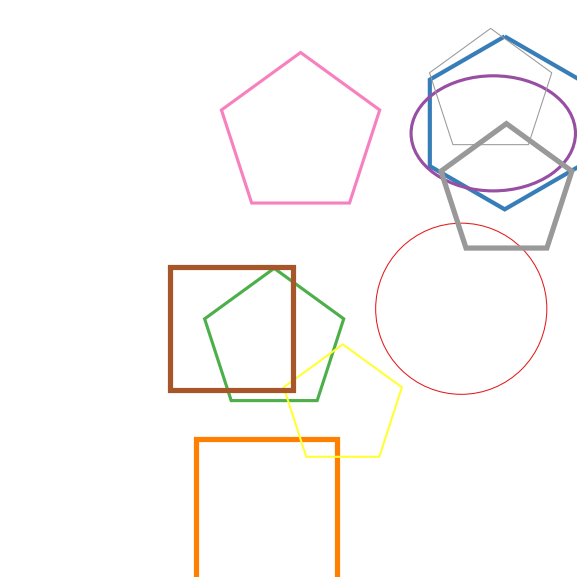[{"shape": "circle", "thickness": 0.5, "radius": 0.74, "center": [0.799, 0.465]}, {"shape": "hexagon", "thickness": 2, "radius": 0.75, "center": [0.874, 0.786]}, {"shape": "pentagon", "thickness": 1.5, "radius": 0.63, "center": [0.475, 0.408]}, {"shape": "oval", "thickness": 1.5, "radius": 0.71, "center": [0.854, 0.768]}, {"shape": "square", "thickness": 2.5, "radius": 0.61, "center": [0.462, 0.117]}, {"shape": "pentagon", "thickness": 1, "radius": 0.54, "center": [0.594, 0.295]}, {"shape": "square", "thickness": 2.5, "radius": 0.53, "center": [0.401, 0.43]}, {"shape": "pentagon", "thickness": 1.5, "radius": 0.72, "center": [0.52, 0.764]}, {"shape": "pentagon", "thickness": 2.5, "radius": 0.6, "center": [0.877, 0.666]}, {"shape": "pentagon", "thickness": 0.5, "radius": 0.56, "center": [0.85, 0.839]}]